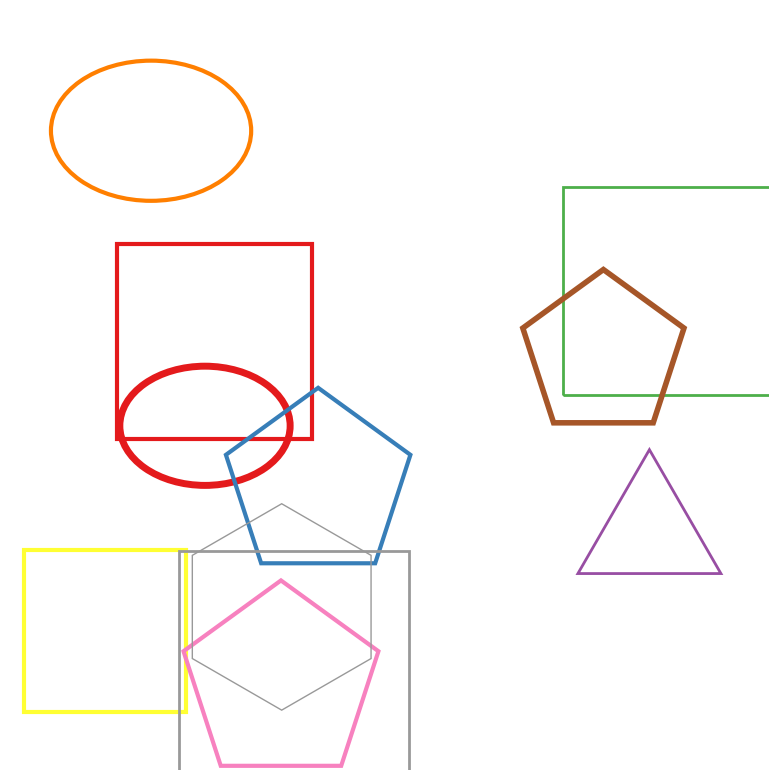[{"shape": "square", "thickness": 1.5, "radius": 0.63, "center": [0.279, 0.556]}, {"shape": "oval", "thickness": 2.5, "radius": 0.55, "center": [0.266, 0.447]}, {"shape": "pentagon", "thickness": 1.5, "radius": 0.63, "center": [0.413, 0.37]}, {"shape": "square", "thickness": 1, "radius": 0.67, "center": [0.866, 0.623]}, {"shape": "triangle", "thickness": 1, "radius": 0.54, "center": [0.843, 0.309]}, {"shape": "oval", "thickness": 1.5, "radius": 0.65, "center": [0.196, 0.83]}, {"shape": "square", "thickness": 1.5, "radius": 0.53, "center": [0.136, 0.181]}, {"shape": "pentagon", "thickness": 2, "radius": 0.55, "center": [0.784, 0.54]}, {"shape": "pentagon", "thickness": 1.5, "radius": 0.67, "center": [0.365, 0.113]}, {"shape": "square", "thickness": 1, "radius": 0.75, "center": [0.382, 0.135]}, {"shape": "hexagon", "thickness": 0.5, "radius": 0.67, "center": [0.366, 0.212]}]